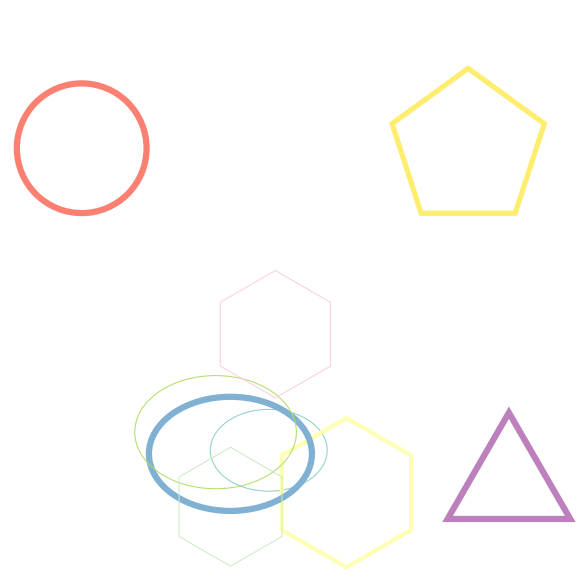[{"shape": "oval", "thickness": 0.5, "radius": 0.51, "center": [0.465, 0.219]}, {"shape": "hexagon", "thickness": 2, "radius": 0.65, "center": [0.6, 0.146]}, {"shape": "circle", "thickness": 3, "radius": 0.56, "center": [0.142, 0.742]}, {"shape": "oval", "thickness": 3, "radius": 0.71, "center": [0.399, 0.213]}, {"shape": "oval", "thickness": 0.5, "radius": 0.7, "center": [0.373, 0.251]}, {"shape": "hexagon", "thickness": 0.5, "radius": 0.55, "center": [0.477, 0.42]}, {"shape": "triangle", "thickness": 3, "radius": 0.61, "center": [0.881, 0.162]}, {"shape": "hexagon", "thickness": 0.5, "radius": 0.51, "center": [0.399, 0.122]}, {"shape": "pentagon", "thickness": 2.5, "radius": 0.69, "center": [0.811, 0.742]}]